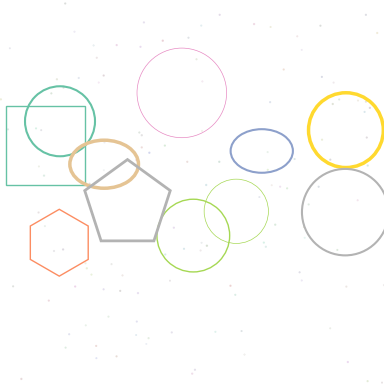[{"shape": "square", "thickness": 1, "radius": 0.51, "center": [0.117, 0.622]}, {"shape": "circle", "thickness": 1.5, "radius": 0.45, "center": [0.156, 0.685]}, {"shape": "hexagon", "thickness": 1, "radius": 0.43, "center": [0.154, 0.37]}, {"shape": "oval", "thickness": 1.5, "radius": 0.4, "center": [0.68, 0.608]}, {"shape": "circle", "thickness": 0.5, "radius": 0.58, "center": [0.472, 0.759]}, {"shape": "circle", "thickness": 0.5, "radius": 0.42, "center": [0.614, 0.451]}, {"shape": "circle", "thickness": 1, "radius": 0.47, "center": [0.502, 0.388]}, {"shape": "circle", "thickness": 2.5, "radius": 0.49, "center": [0.899, 0.662]}, {"shape": "oval", "thickness": 2.5, "radius": 0.45, "center": [0.271, 0.573]}, {"shape": "pentagon", "thickness": 2, "radius": 0.58, "center": [0.331, 0.469]}, {"shape": "circle", "thickness": 1.5, "radius": 0.56, "center": [0.897, 0.449]}]